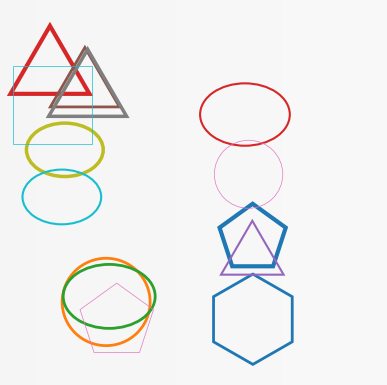[{"shape": "pentagon", "thickness": 3, "radius": 0.45, "center": [0.652, 0.381]}, {"shape": "hexagon", "thickness": 2, "radius": 0.59, "center": [0.653, 0.171]}, {"shape": "circle", "thickness": 2, "radius": 0.57, "center": [0.274, 0.216]}, {"shape": "oval", "thickness": 2, "radius": 0.59, "center": [0.282, 0.23]}, {"shape": "oval", "thickness": 1.5, "radius": 0.58, "center": [0.632, 0.703]}, {"shape": "triangle", "thickness": 3, "radius": 0.59, "center": [0.129, 0.815]}, {"shape": "triangle", "thickness": 1.5, "radius": 0.47, "center": [0.651, 0.333]}, {"shape": "triangle", "thickness": 2, "radius": 0.51, "center": [0.219, 0.774]}, {"shape": "pentagon", "thickness": 0.5, "radius": 0.5, "center": [0.301, 0.165]}, {"shape": "circle", "thickness": 0.5, "radius": 0.44, "center": [0.641, 0.547]}, {"shape": "triangle", "thickness": 2.5, "radius": 0.58, "center": [0.226, 0.756]}, {"shape": "oval", "thickness": 2.5, "radius": 0.5, "center": [0.167, 0.611]}, {"shape": "oval", "thickness": 1.5, "radius": 0.51, "center": [0.16, 0.488]}, {"shape": "square", "thickness": 0.5, "radius": 0.51, "center": [0.136, 0.728]}]